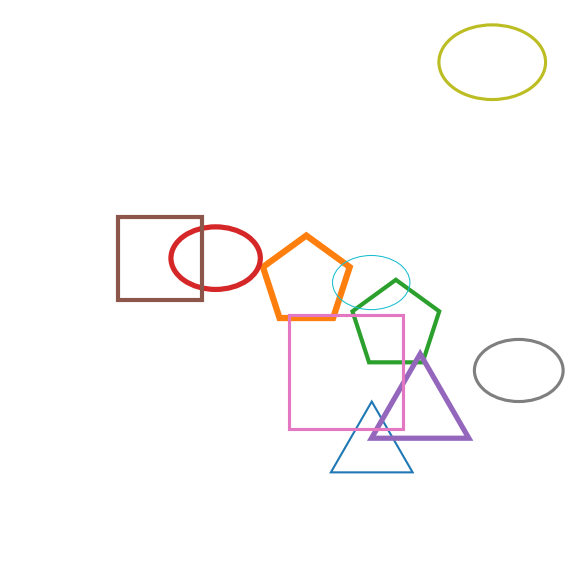[{"shape": "triangle", "thickness": 1, "radius": 0.41, "center": [0.644, 0.222]}, {"shape": "pentagon", "thickness": 3, "radius": 0.39, "center": [0.53, 0.512]}, {"shape": "pentagon", "thickness": 2, "radius": 0.39, "center": [0.685, 0.436]}, {"shape": "oval", "thickness": 2.5, "radius": 0.39, "center": [0.373, 0.552]}, {"shape": "triangle", "thickness": 2.5, "radius": 0.49, "center": [0.728, 0.289]}, {"shape": "square", "thickness": 2, "radius": 0.36, "center": [0.277, 0.551]}, {"shape": "square", "thickness": 1.5, "radius": 0.49, "center": [0.599, 0.355]}, {"shape": "oval", "thickness": 1.5, "radius": 0.38, "center": [0.898, 0.358]}, {"shape": "oval", "thickness": 1.5, "radius": 0.46, "center": [0.852, 0.891]}, {"shape": "oval", "thickness": 0.5, "radius": 0.34, "center": [0.643, 0.51]}]